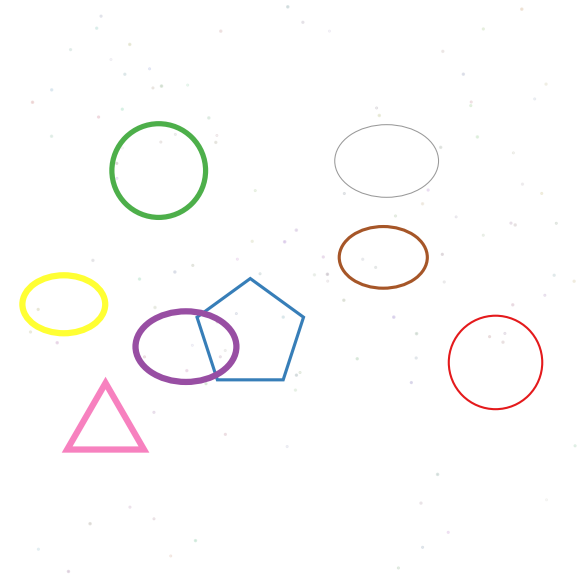[{"shape": "circle", "thickness": 1, "radius": 0.4, "center": [0.858, 0.372]}, {"shape": "pentagon", "thickness": 1.5, "radius": 0.48, "center": [0.433, 0.42]}, {"shape": "circle", "thickness": 2.5, "radius": 0.41, "center": [0.275, 0.704]}, {"shape": "oval", "thickness": 3, "radius": 0.44, "center": [0.322, 0.399]}, {"shape": "oval", "thickness": 3, "radius": 0.36, "center": [0.11, 0.472]}, {"shape": "oval", "thickness": 1.5, "radius": 0.38, "center": [0.664, 0.553]}, {"shape": "triangle", "thickness": 3, "radius": 0.38, "center": [0.183, 0.259]}, {"shape": "oval", "thickness": 0.5, "radius": 0.45, "center": [0.67, 0.72]}]